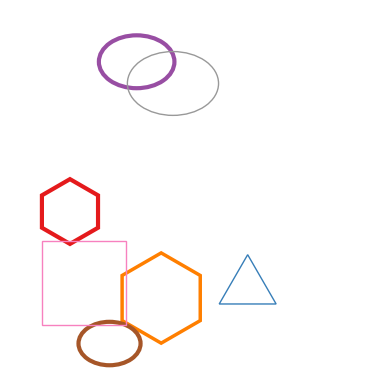[{"shape": "hexagon", "thickness": 3, "radius": 0.42, "center": [0.182, 0.451]}, {"shape": "triangle", "thickness": 1, "radius": 0.43, "center": [0.643, 0.253]}, {"shape": "oval", "thickness": 3, "radius": 0.49, "center": [0.355, 0.84]}, {"shape": "hexagon", "thickness": 2.5, "radius": 0.59, "center": [0.419, 0.226]}, {"shape": "oval", "thickness": 3, "radius": 0.4, "center": [0.284, 0.108]}, {"shape": "square", "thickness": 1, "radius": 0.54, "center": [0.219, 0.264]}, {"shape": "oval", "thickness": 1, "radius": 0.59, "center": [0.449, 0.783]}]